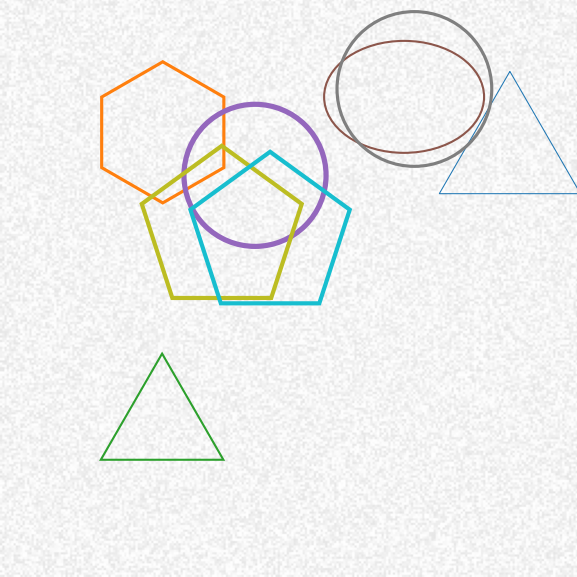[{"shape": "triangle", "thickness": 0.5, "radius": 0.71, "center": [0.883, 0.734]}, {"shape": "hexagon", "thickness": 1.5, "radius": 0.61, "center": [0.282, 0.77]}, {"shape": "triangle", "thickness": 1, "radius": 0.61, "center": [0.281, 0.264]}, {"shape": "circle", "thickness": 2.5, "radius": 0.62, "center": [0.442, 0.696]}, {"shape": "oval", "thickness": 1, "radius": 0.69, "center": [0.7, 0.831]}, {"shape": "circle", "thickness": 1.5, "radius": 0.67, "center": [0.718, 0.845]}, {"shape": "pentagon", "thickness": 2, "radius": 0.73, "center": [0.384, 0.601]}, {"shape": "pentagon", "thickness": 2, "radius": 0.73, "center": [0.468, 0.591]}]